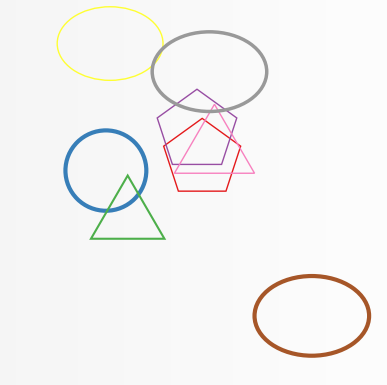[{"shape": "pentagon", "thickness": 1, "radius": 0.52, "center": [0.522, 0.588]}, {"shape": "circle", "thickness": 3, "radius": 0.52, "center": [0.273, 0.557]}, {"shape": "triangle", "thickness": 1.5, "radius": 0.55, "center": [0.33, 0.435]}, {"shape": "pentagon", "thickness": 1, "radius": 0.54, "center": [0.508, 0.66]}, {"shape": "oval", "thickness": 1, "radius": 0.68, "center": [0.284, 0.887]}, {"shape": "oval", "thickness": 3, "radius": 0.74, "center": [0.805, 0.18]}, {"shape": "triangle", "thickness": 1, "radius": 0.6, "center": [0.553, 0.61]}, {"shape": "oval", "thickness": 2.5, "radius": 0.74, "center": [0.541, 0.814]}]